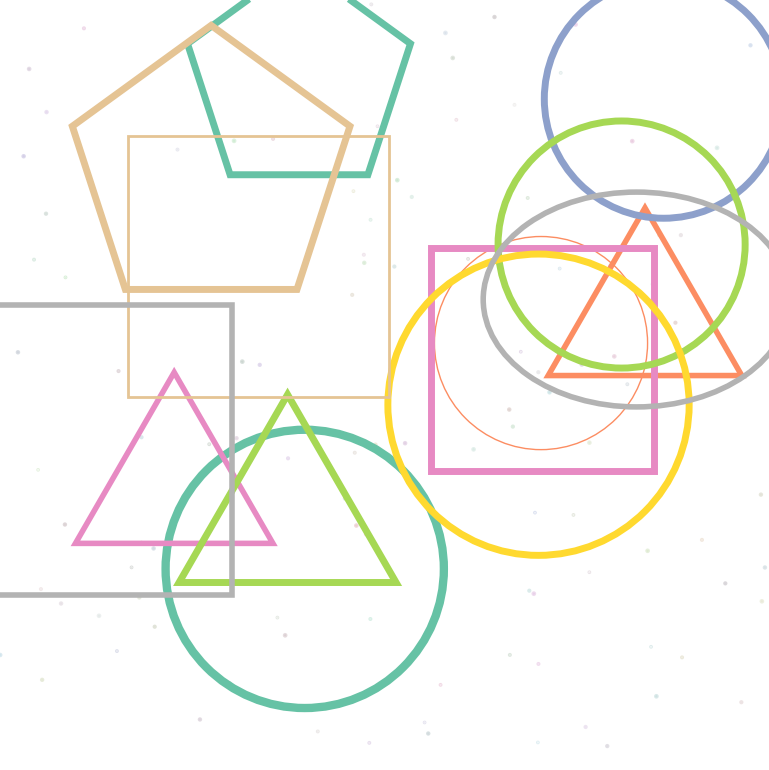[{"shape": "pentagon", "thickness": 2.5, "radius": 0.76, "center": [0.388, 0.896]}, {"shape": "circle", "thickness": 3, "radius": 0.9, "center": [0.396, 0.261]}, {"shape": "triangle", "thickness": 2, "radius": 0.73, "center": [0.838, 0.585]}, {"shape": "circle", "thickness": 0.5, "radius": 0.69, "center": [0.703, 0.554]}, {"shape": "circle", "thickness": 2.5, "radius": 0.78, "center": [0.862, 0.872]}, {"shape": "triangle", "thickness": 2, "radius": 0.74, "center": [0.226, 0.368]}, {"shape": "square", "thickness": 2.5, "radius": 0.72, "center": [0.705, 0.533]}, {"shape": "triangle", "thickness": 2.5, "radius": 0.81, "center": [0.373, 0.325]}, {"shape": "circle", "thickness": 2.5, "radius": 0.8, "center": [0.807, 0.682]}, {"shape": "circle", "thickness": 2.5, "radius": 0.98, "center": [0.699, 0.474]}, {"shape": "square", "thickness": 1, "radius": 0.85, "center": [0.336, 0.654]}, {"shape": "pentagon", "thickness": 2.5, "radius": 0.95, "center": [0.274, 0.777]}, {"shape": "oval", "thickness": 2, "radius": 1.0, "center": [0.827, 0.611]}, {"shape": "square", "thickness": 2, "radius": 0.94, "center": [0.112, 0.416]}]